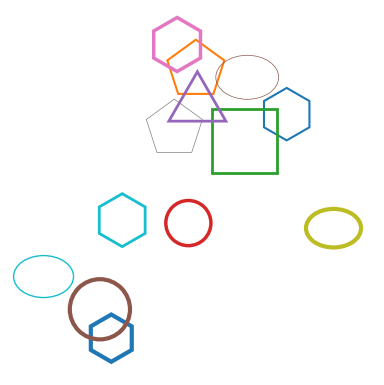[{"shape": "hexagon", "thickness": 3, "radius": 0.31, "center": [0.289, 0.122]}, {"shape": "hexagon", "thickness": 1.5, "radius": 0.34, "center": [0.745, 0.703]}, {"shape": "pentagon", "thickness": 1.5, "radius": 0.39, "center": [0.509, 0.819]}, {"shape": "square", "thickness": 2, "radius": 0.42, "center": [0.636, 0.634]}, {"shape": "circle", "thickness": 2.5, "radius": 0.29, "center": [0.489, 0.421]}, {"shape": "triangle", "thickness": 2, "radius": 0.43, "center": [0.513, 0.728]}, {"shape": "oval", "thickness": 0.5, "radius": 0.41, "center": [0.642, 0.799]}, {"shape": "circle", "thickness": 3, "radius": 0.39, "center": [0.259, 0.197]}, {"shape": "hexagon", "thickness": 2.5, "radius": 0.35, "center": [0.46, 0.884]}, {"shape": "pentagon", "thickness": 0.5, "radius": 0.38, "center": [0.453, 0.666]}, {"shape": "oval", "thickness": 3, "radius": 0.36, "center": [0.866, 0.407]}, {"shape": "hexagon", "thickness": 2, "radius": 0.34, "center": [0.317, 0.428]}, {"shape": "oval", "thickness": 1, "radius": 0.39, "center": [0.113, 0.282]}]